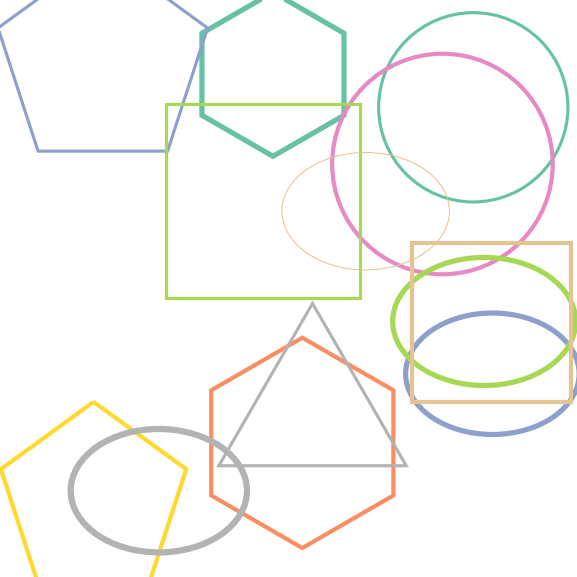[{"shape": "circle", "thickness": 1.5, "radius": 0.82, "center": [0.82, 0.813]}, {"shape": "hexagon", "thickness": 2.5, "radius": 0.71, "center": [0.473, 0.871]}, {"shape": "hexagon", "thickness": 2, "radius": 0.91, "center": [0.523, 0.232]}, {"shape": "oval", "thickness": 2.5, "radius": 0.75, "center": [0.853, 0.352]}, {"shape": "pentagon", "thickness": 1.5, "radius": 0.95, "center": [0.178, 0.892]}, {"shape": "circle", "thickness": 2, "radius": 0.95, "center": [0.766, 0.715]}, {"shape": "oval", "thickness": 2.5, "radius": 0.79, "center": [0.838, 0.442]}, {"shape": "square", "thickness": 1.5, "radius": 0.84, "center": [0.456, 0.651]}, {"shape": "pentagon", "thickness": 2, "radius": 0.84, "center": [0.162, 0.135]}, {"shape": "oval", "thickness": 0.5, "radius": 0.73, "center": [0.633, 0.633]}, {"shape": "square", "thickness": 2, "radius": 0.69, "center": [0.851, 0.441]}, {"shape": "triangle", "thickness": 1.5, "radius": 0.94, "center": [0.541, 0.286]}, {"shape": "oval", "thickness": 3, "radius": 0.76, "center": [0.275, 0.149]}]